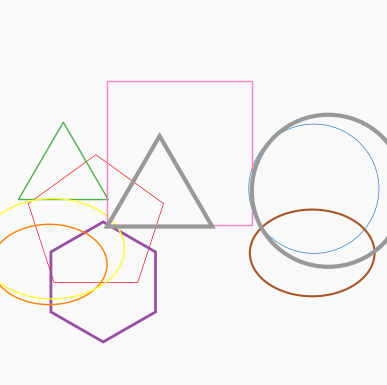[{"shape": "pentagon", "thickness": 0.5, "radius": 0.92, "center": [0.247, 0.414]}, {"shape": "circle", "thickness": 0.5, "radius": 0.84, "center": [0.81, 0.51]}, {"shape": "triangle", "thickness": 1, "radius": 0.67, "center": [0.163, 0.549]}, {"shape": "hexagon", "thickness": 2, "radius": 0.78, "center": [0.266, 0.268]}, {"shape": "oval", "thickness": 1, "radius": 0.75, "center": [0.127, 0.313]}, {"shape": "oval", "thickness": 1, "radius": 0.93, "center": [0.135, 0.354]}, {"shape": "oval", "thickness": 1.5, "radius": 0.8, "center": [0.806, 0.343]}, {"shape": "square", "thickness": 1, "radius": 0.94, "center": [0.463, 0.603]}, {"shape": "circle", "thickness": 3, "radius": 0.99, "center": [0.847, 0.504]}, {"shape": "triangle", "thickness": 3, "radius": 0.78, "center": [0.412, 0.49]}]